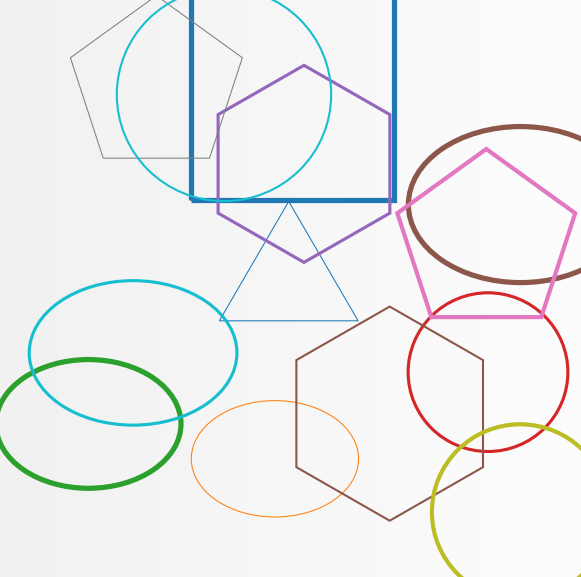[{"shape": "triangle", "thickness": 0.5, "radius": 0.69, "center": [0.497, 0.513]}, {"shape": "square", "thickness": 2.5, "radius": 0.87, "center": [0.503, 0.828]}, {"shape": "oval", "thickness": 0.5, "radius": 0.72, "center": [0.473, 0.205]}, {"shape": "oval", "thickness": 2.5, "radius": 0.8, "center": [0.152, 0.265]}, {"shape": "circle", "thickness": 1.5, "radius": 0.69, "center": [0.84, 0.355]}, {"shape": "hexagon", "thickness": 1.5, "radius": 0.85, "center": [0.523, 0.715]}, {"shape": "hexagon", "thickness": 1, "radius": 0.93, "center": [0.67, 0.283]}, {"shape": "oval", "thickness": 2.5, "radius": 0.96, "center": [0.896, 0.645]}, {"shape": "pentagon", "thickness": 2, "radius": 0.8, "center": [0.837, 0.58]}, {"shape": "pentagon", "thickness": 0.5, "radius": 0.78, "center": [0.269, 0.851]}, {"shape": "circle", "thickness": 2, "radius": 0.76, "center": [0.895, 0.113]}, {"shape": "oval", "thickness": 1.5, "radius": 0.89, "center": [0.229, 0.388]}, {"shape": "circle", "thickness": 1, "radius": 0.92, "center": [0.385, 0.835]}]